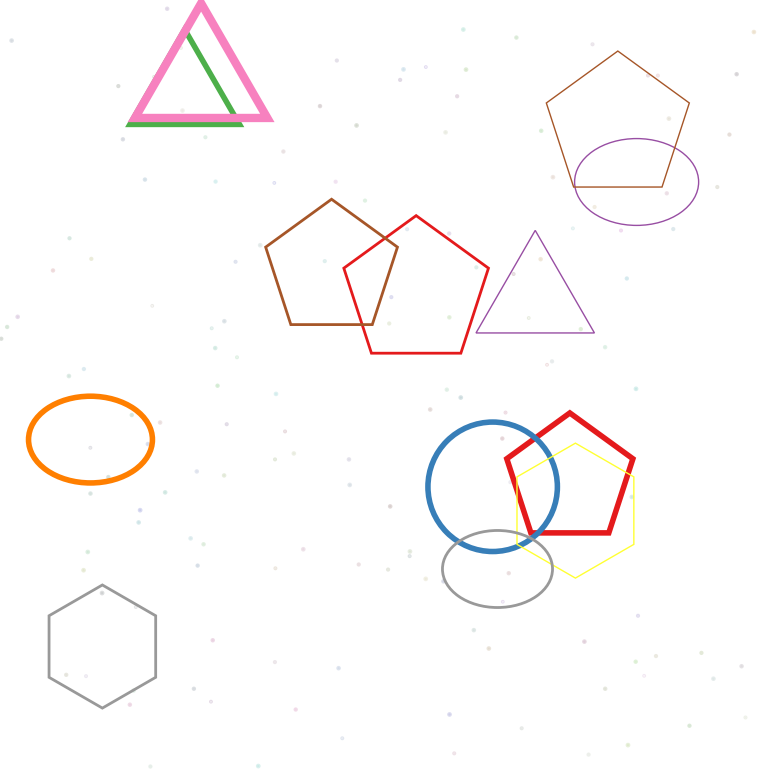[{"shape": "pentagon", "thickness": 2, "radius": 0.43, "center": [0.74, 0.378]}, {"shape": "pentagon", "thickness": 1, "radius": 0.49, "center": [0.54, 0.621]}, {"shape": "circle", "thickness": 2, "radius": 0.42, "center": [0.64, 0.368]}, {"shape": "triangle", "thickness": 2, "radius": 0.41, "center": [0.24, 0.88]}, {"shape": "triangle", "thickness": 0.5, "radius": 0.44, "center": [0.695, 0.612]}, {"shape": "oval", "thickness": 0.5, "radius": 0.4, "center": [0.827, 0.764]}, {"shape": "oval", "thickness": 2, "radius": 0.4, "center": [0.118, 0.429]}, {"shape": "hexagon", "thickness": 0.5, "radius": 0.44, "center": [0.747, 0.337]}, {"shape": "pentagon", "thickness": 0.5, "radius": 0.49, "center": [0.802, 0.836]}, {"shape": "pentagon", "thickness": 1, "radius": 0.45, "center": [0.431, 0.651]}, {"shape": "triangle", "thickness": 3, "radius": 0.5, "center": [0.261, 0.896]}, {"shape": "oval", "thickness": 1, "radius": 0.36, "center": [0.646, 0.261]}, {"shape": "hexagon", "thickness": 1, "radius": 0.4, "center": [0.133, 0.16]}]